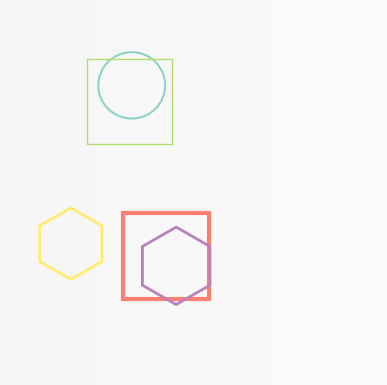[{"shape": "circle", "thickness": 1.5, "radius": 0.43, "center": [0.34, 0.778]}, {"shape": "square", "thickness": 3, "radius": 0.56, "center": [0.428, 0.335]}, {"shape": "square", "thickness": 1, "radius": 0.55, "center": [0.335, 0.737]}, {"shape": "hexagon", "thickness": 2, "radius": 0.5, "center": [0.455, 0.31]}, {"shape": "hexagon", "thickness": 2, "radius": 0.46, "center": [0.183, 0.367]}]